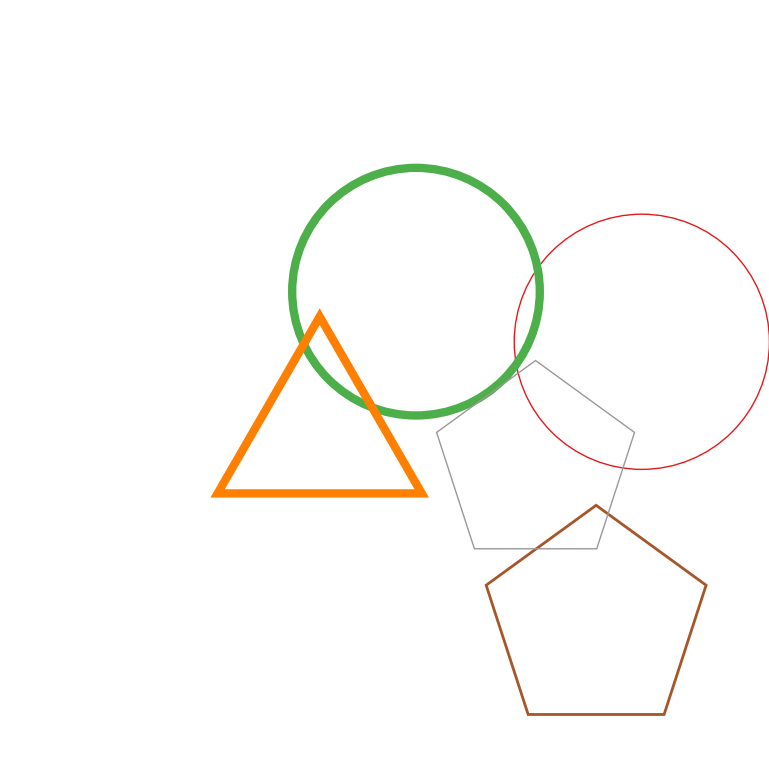[{"shape": "circle", "thickness": 0.5, "radius": 0.83, "center": [0.834, 0.556]}, {"shape": "circle", "thickness": 3, "radius": 0.8, "center": [0.54, 0.621]}, {"shape": "triangle", "thickness": 3, "radius": 0.77, "center": [0.415, 0.436]}, {"shape": "pentagon", "thickness": 1, "radius": 0.75, "center": [0.774, 0.194]}, {"shape": "pentagon", "thickness": 0.5, "radius": 0.68, "center": [0.696, 0.397]}]